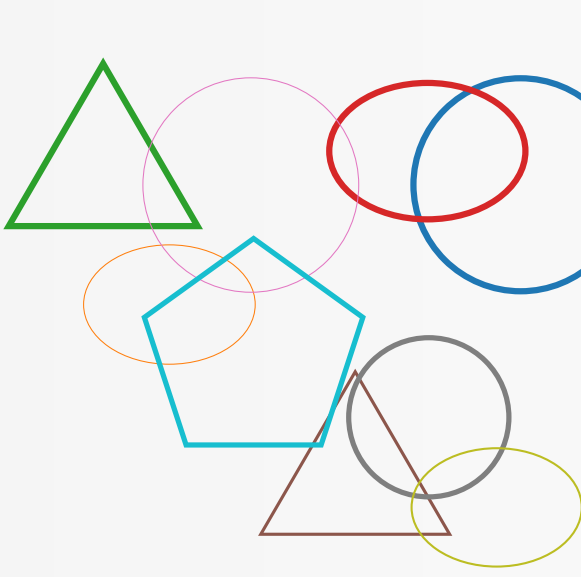[{"shape": "circle", "thickness": 3, "radius": 0.92, "center": [0.896, 0.679]}, {"shape": "oval", "thickness": 0.5, "radius": 0.74, "center": [0.291, 0.472]}, {"shape": "triangle", "thickness": 3, "radius": 0.94, "center": [0.177, 0.701]}, {"shape": "oval", "thickness": 3, "radius": 0.84, "center": [0.735, 0.737]}, {"shape": "triangle", "thickness": 1.5, "radius": 0.94, "center": [0.611, 0.168]}, {"shape": "circle", "thickness": 0.5, "radius": 0.93, "center": [0.432, 0.679]}, {"shape": "circle", "thickness": 2.5, "radius": 0.69, "center": [0.738, 0.277]}, {"shape": "oval", "thickness": 1, "radius": 0.73, "center": [0.854, 0.121]}, {"shape": "pentagon", "thickness": 2.5, "radius": 0.99, "center": [0.436, 0.388]}]